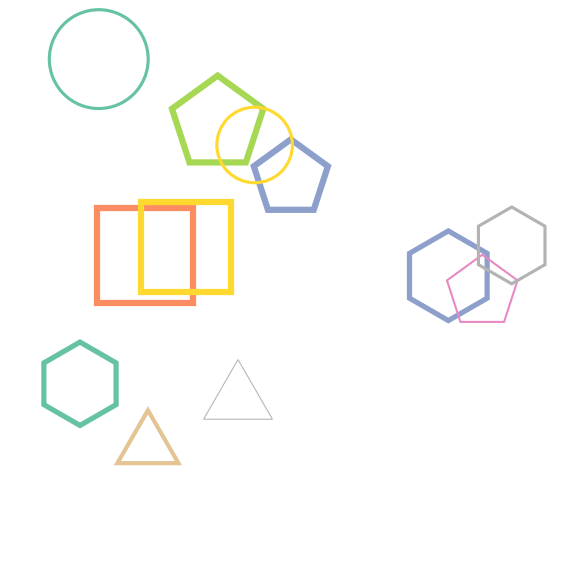[{"shape": "hexagon", "thickness": 2.5, "radius": 0.36, "center": [0.139, 0.335]}, {"shape": "circle", "thickness": 1.5, "radius": 0.43, "center": [0.171, 0.897]}, {"shape": "square", "thickness": 3, "radius": 0.41, "center": [0.251, 0.557]}, {"shape": "hexagon", "thickness": 2.5, "radius": 0.39, "center": [0.776, 0.522]}, {"shape": "pentagon", "thickness": 3, "radius": 0.34, "center": [0.504, 0.69]}, {"shape": "pentagon", "thickness": 1, "radius": 0.32, "center": [0.835, 0.494]}, {"shape": "pentagon", "thickness": 3, "radius": 0.42, "center": [0.377, 0.785]}, {"shape": "circle", "thickness": 1.5, "radius": 0.33, "center": [0.441, 0.748]}, {"shape": "square", "thickness": 3, "radius": 0.39, "center": [0.322, 0.571]}, {"shape": "triangle", "thickness": 2, "radius": 0.31, "center": [0.256, 0.228]}, {"shape": "triangle", "thickness": 0.5, "radius": 0.34, "center": [0.412, 0.308]}, {"shape": "hexagon", "thickness": 1.5, "radius": 0.33, "center": [0.886, 0.574]}]